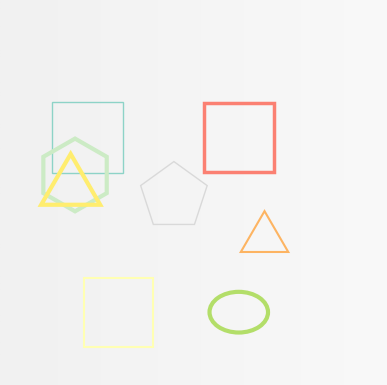[{"shape": "square", "thickness": 1, "radius": 0.46, "center": [0.225, 0.643]}, {"shape": "square", "thickness": 1.5, "radius": 0.45, "center": [0.306, 0.188]}, {"shape": "square", "thickness": 2.5, "radius": 0.45, "center": [0.617, 0.642]}, {"shape": "triangle", "thickness": 1.5, "radius": 0.35, "center": [0.683, 0.381]}, {"shape": "oval", "thickness": 3, "radius": 0.38, "center": [0.616, 0.189]}, {"shape": "pentagon", "thickness": 1, "radius": 0.45, "center": [0.449, 0.49]}, {"shape": "hexagon", "thickness": 3, "radius": 0.47, "center": [0.194, 0.546]}, {"shape": "triangle", "thickness": 3, "radius": 0.44, "center": [0.182, 0.512]}]